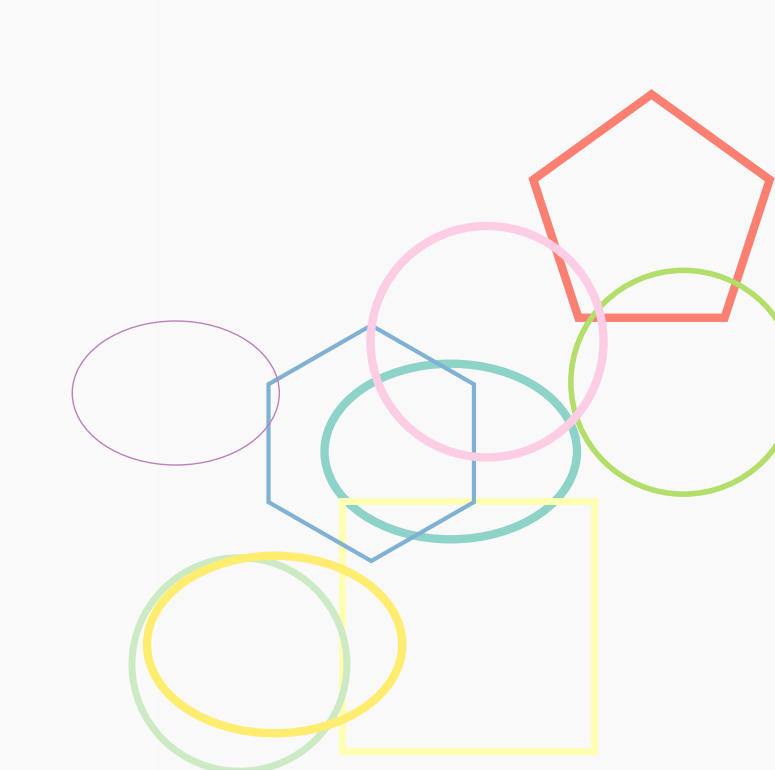[{"shape": "oval", "thickness": 3, "radius": 0.81, "center": [0.582, 0.414]}, {"shape": "square", "thickness": 2.5, "radius": 0.81, "center": [0.604, 0.187]}, {"shape": "pentagon", "thickness": 3, "radius": 0.8, "center": [0.841, 0.717]}, {"shape": "hexagon", "thickness": 1.5, "radius": 0.77, "center": [0.479, 0.424]}, {"shape": "circle", "thickness": 2, "radius": 0.73, "center": [0.882, 0.504]}, {"shape": "circle", "thickness": 3, "radius": 0.75, "center": [0.628, 0.556]}, {"shape": "oval", "thickness": 0.5, "radius": 0.67, "center": [0.227, 0.49]}, {"shape": "circle", "thickness": 2.5, "radius": 0.69, "center": [0.309, 0.137]}, {"shape": "oval", "thickness": 3, "radius": 0.82, "center": [0.354, 0.163]}]